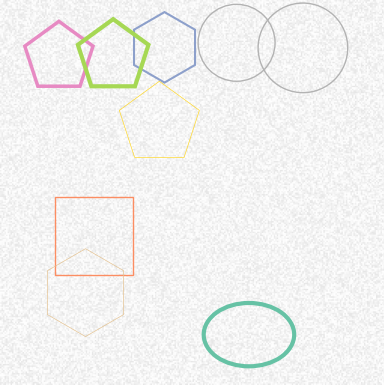[{"shape": "oval", "thickness": 3, "radius": 0.59, "center": [0.647, 0.131]}, {"shape": "square", "thickness": 1, "radius": 0.51, "center": [0.244, 0.388]}, {"shape": "hexagon", "thickness": 1.5, "radius": 0.46, "center": [0.427, 0.877]}, {"shape": "pentagon", "thickness": 2.5, "radius": 0.47, "center": [0.153, 0.851]}, {"shape": "pentagon", "thickness": 3, "radius": 0.48, "center": [0.294, 0.854]}, {"shape": "pentagon", "thickness": 0.5, "radius": 0.55, "center": [0.414, 0.68]}, {"shape": "hexagon", "thickness": 0.5, "radius": 0.57, "center": [0.222, 0.24]}, {"shape": "circle", "thickness": 1, "radius": 0.58, "center": [0.787, 0.876]}, {"shape": "circle", "thickness": 1, "radius": 0.5, "center": [0.615, 0.889]}]